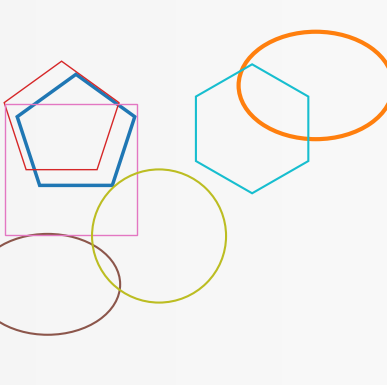[{"shape": "pentagon", "thickness": 2.5, "radius": 0.8, "center": [0.196, 0.648]}, {"shape": "oval", "thickness": 3, "radius": 1.0, "center": [0.815, 0.778]}, {"shape": "pentagon", "thickness": 1, "radius": 0.78, "center": [0.159, 0.685]}, {"shape": "oval", "thickness": 1.5, "radius": 0.94, "center": [0.123, 0.261]}, {"shape": "square", "thickness": 1, "radius": 0.85, "center": [0.184, 0.559]}, {"shape": "circle", "thickness": 1.5, "radius": 0.86, "center": [0.41, 0.387]}, {"shape": "hexagon", "thickness": 1.5, "radius": 0.84, "center": [0.651, 0.665]}]